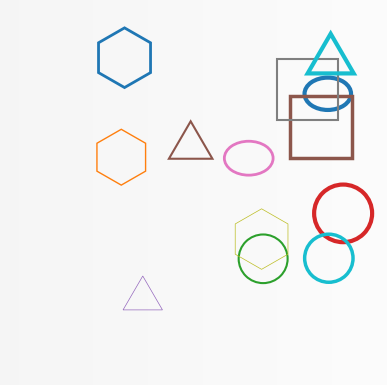[{"shape": "oval", "thickness": 3, "radius": 0.3, "center": [0.846, 0.756]}, {"shape": "hexagon", "thickness": 2, "radius": 0.39, "center": [0.321, 0.85]}, {"shape": "hexagon", "thickness": 1, "radius": 0.36, "center": [0.313, 0.592]}, {"shape": "circle", "thickness": 1.5, "radius": 0.32, "center": [0.679, 0.328]}, {"shape": "circle", "thickness": 3, "radius": 0.37, "center": [0.885, 0.446]}, {"shape": "triangle", "thickness": 0.5, "radius": 0.29, "center": [0.368, 0.224]}, {"shape": "square", "thickness": 2.5, "radius": 0.4, "center": [0.829, 0.67]}, {"shape": "triangle", "thickness": 1.5, "radius": 0.32, "center": [0.492, 0.62]}, {"shape": "oval", "thickness": 2, "radius": 0.31, "center": [0.642, 0.589]}, {"shape": "square", "thickness": 1.5, "radius": 0.39, "center": [0.793, 0.768]}, {"shape": "hexagon", "thickness": 0.5, "radius": 0.39, "center": [0.675, 0.379]}, {"shape": "circle", "thickness": 2.5, "radius": 0.31, "center": [0.849, 0.329]}, {"shape": "triangle", "thickness": 3, "radius": 0.34, "center": [0.853, 0.844]}]